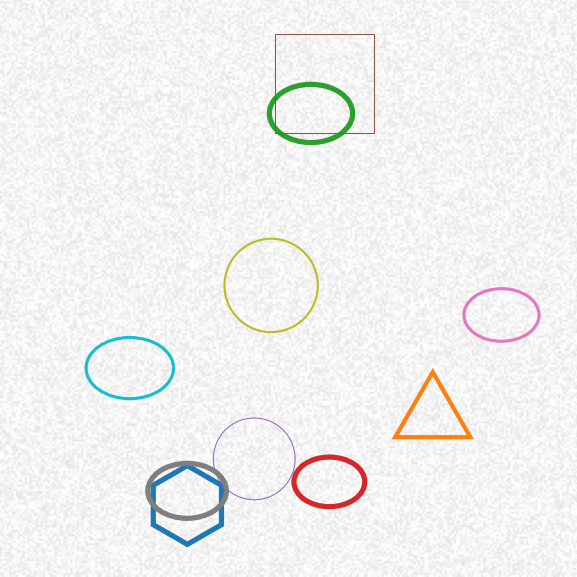[{"shape": "hexagon", "thickness": 2.5, "radius": 0.34, "center": [0.324, 0.125]}, {"shape": "triangle", "thickness": 2, "radius": 0.38, "center": [0.749, 0.28]}, {"shape": "oval", "thickness": 2.5, "radius": 0.36, "center": [0.539, 0.803]}, {"shape": "oval", "thickness": 2.5, "radius": 0.31, "center": [0.57, 0.165]}, {"shape": "circle", "thickness": 0.5, "radius": 0.35, "center": [0.44, 0.205]}, {"shape": "square", "thickness": 0.5, "radius": 0.43, "center": [0.562, 0.855]}, {"shape": "oval", "thickness": 1.5, "radius": 0.33, "center": [0.868, 0.454]}, {"shape": "oval", "thickness": 2.5, "radius": 0.34, "center": [0.324, 0.149]}, {"shape": "circle", "thickness": 1, "radius": 0.4, "center": [0.47, 0.505]}, {"shape": "oval", "thickness": 1.5, "radius": 0.38, "center": [0.225, 0.362]}]